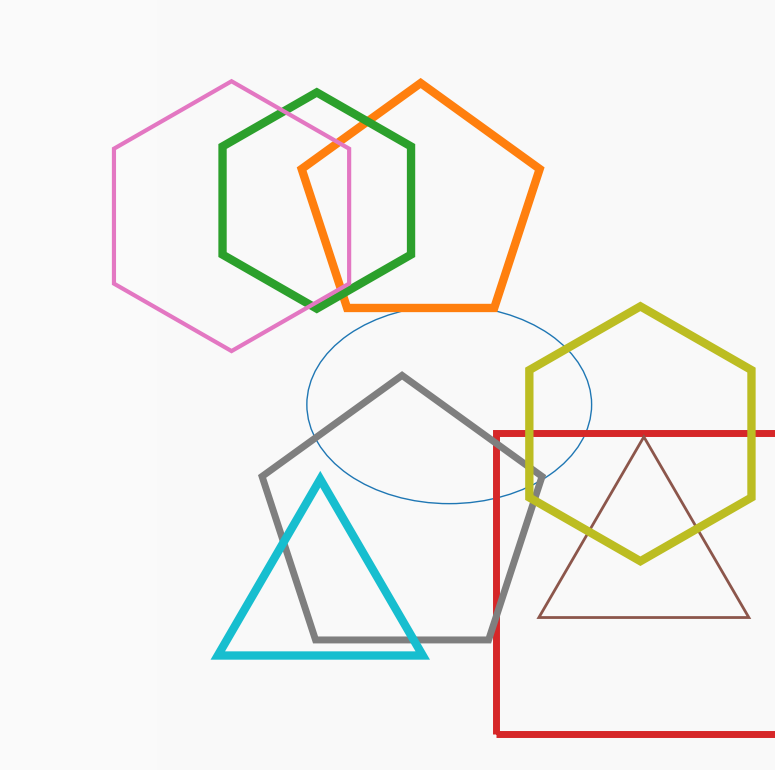[{"shape": "oval", "thickness": 0.5, "radius": 0.92, "center": [0.58, 0.475]}, {"shape": "pentagon", "thickness": 3, "radius": 0.81, "center": [0.543, 0.731]}, {"shape": "hexagon", "thickness": 3, "radius": 0.7, "center": [0.409, 0.74]}, {"shape": "square", "thickness": 2.5, "radius": 0.98, "center": [0.836, 0.242]}, {"shape": "triangle", "thickness": 1, "radius": 0.78, "center": [0.831, 0.276]}, {"shape": "hexagon", "thickness": 1.5, "radius": 0.88, "center": [0.299, 0.719]}, {"shape": "pentagon", "thickness": 2.5, "radius": 0.95, "center": [0.519, 0.323]}, {"shape": "hexagon", "thickness": 3, "radius": 0.83, "center": [0.826, 0.437]}, {"shape": "triangle", "thickness": 3, "radius": 0.76, "center": [0.413, 0.225]}]